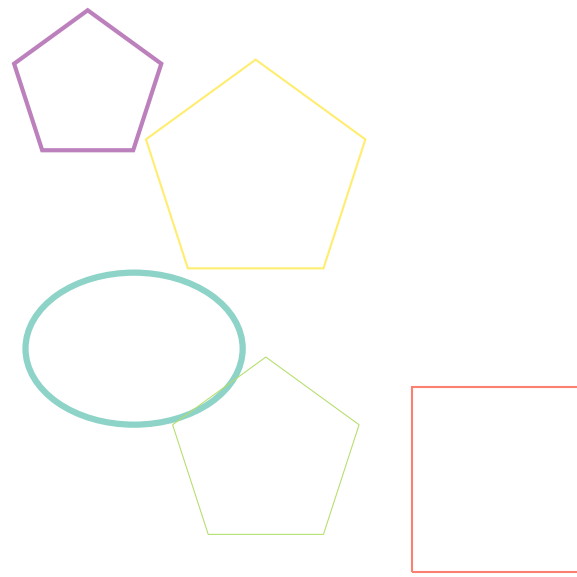[{"shape": "oval", "thickness": 3, "radius": 0.94, "center": [0.232, 0.395]}, {"shape": "square", "thickness": 1, "radius": 0.8, "center": [0.874, 0.169]}, {"shape": "pentagon", "thickness": 0.5, "radius": 0.85, "center": [0.46, 0.211]}, {"shape": "pentagon", "thickness": 2, "radius": 0.67, "center": [0.152, 0.847]}, {"shape": "pentagon", "thickness": 1, "radius": 1.0, "center": [0.443, 0.696]}]